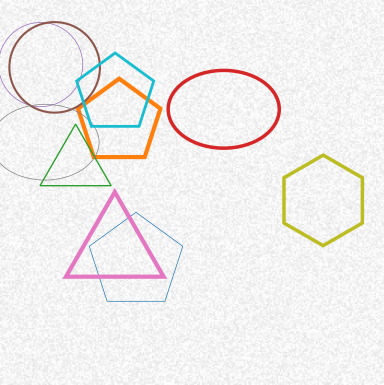[{"shape": "pentagon", "thickness": 0.5, "radius": 0.64, "center": [0.353, 0.321]}, {"shape": "pentagon", "thickness": 3, "radius": 0.56, "center": [0.31, 0.683]}, {"shape": "triangle", "thickness": 1, "radius": 0.53, "center": [0.196, 0.571]}, {"shape": "oval", "thickness": 2.5, "radius": 0.72, "center": [0.581, 0.716]}, {"shape": "circle", "thickness": 0.5, "radius": 0.55, "center": [0.106, 0.832]}, {"shape": "circle", "thickness": 1.5, "radius": 0.59, "center": [0.142, 0.825]}, {"shape": "triangle", "thickness": 3, "radius": 0.73, "center": [0.298, 0.355]}, {"shape": "oval", "thickness": 0.5, "radius": 0.7, "center": [0.117, 0.631]}, {"shape": "hexagon", "thickness": 2.5, "radius": 0.59, "center": [0.839, 0.479]}, {"shape": "pentagon", "thickness": 2, "radius": 0.53, "center": [0.299, 0.757]}]